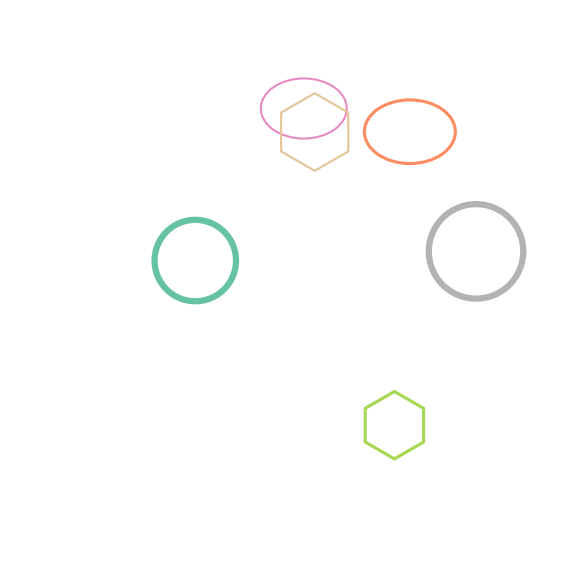[{"shape": "circle", "thickness": 3, "radius": 0.35, "center": [0.338, 0.548]}, {"shape": "oval", "thickness": 1.5, "radius": 0.39, "center": [0.71, 0.771]}, {"shape": "oval", "thickness": 1, "radius": 0.37, "center": [0.526, 0.811]}, {"shape": "hexagon", "thickness": 1.5, "radius": 0.29, "center": [0.683, 0.263]}, {"shape": "hexagon", "thickness": 1, "radius": 0.34, "center": [0.545, 0.771]}, {"shape": "circle", "thickness": 3, "radius": 0.41, "center": [0.824, 0.564]}]